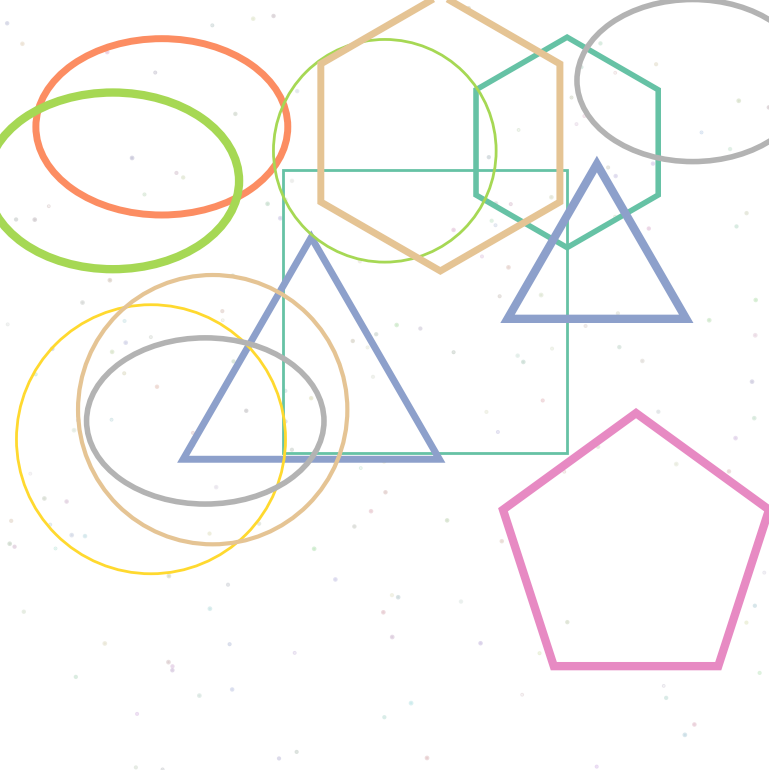[{"shape": "square", "thickness": 1, "radius": 0.92, "center": [0.552, 0.595]}, {"shape": "hexagon", "thickness": 2, "radius": 0.68, "center": [0.737, 0.815]}, {"shape": "oval", "thickness": 2.5, "radius": 0.82, "center": [0.21, 0.835]}, {"shape": "triangle", "thickness": 2.5, "radius": 0.96, "center": [0.404, 0.5]}, {"shape": "triangle", "thickness": 3, "radius": 0.67, "center": [0.775, 0.653]}, {"shape": "pentagon", "thickness": 3, "radius": 0.91, "center": [0.826, 0.282]}, {"shape": "circle", "thickness": 1, "radius": 0.72, "center": [0.5, 0.804]}, {"shape": "oval", "thickness": 3, "radius": 0.82, "center": [0.147, 0.765]}, {"shape": "circle", "thickness": 1, "radius": 0.87, "center": [0.196, 0.43]}, {"shape": "circle", "thickness": 1.5, "radius": 0.87, "center": [0.276, 0.468]}, {"shape": "hexagon", "thickness": 2.5, "radius": 0.9, "center": [0.572, 0.827]}, {"shape": "oval", "thickness": 2, "radius": 0.77, "center": [0.267, 0.453]}, {"shape": "oval", "thickness": 2, "radius": 0.75, "center": [0.9, 0.895]}]